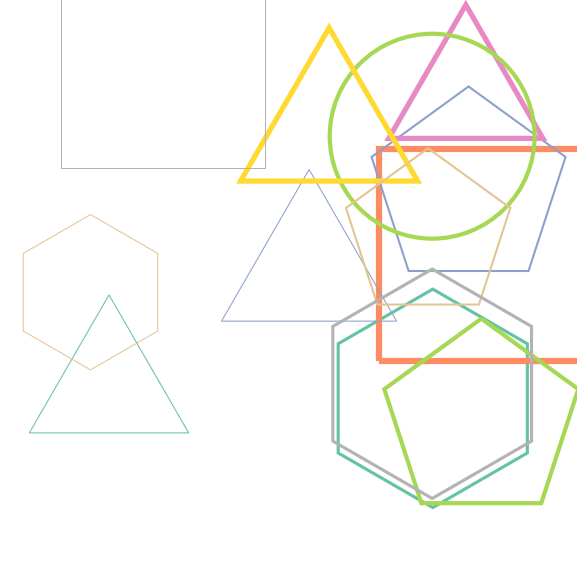[{"shape": "triangle", "thickness": 0.5, "radius": 0.8, "center": [0.189, 0.329]}, {"shape": "hexagon", "thickness": 1.5, "radius": 0.95, "center": [0.749, 0.309]}, {"shape": "square", "thickness": 3, "radius": 0.92, "center": [0.84, 0.558]}, {"shape": "pentagon", "thickness": 1, "radius": 0.88, "center": [0.811, 0.673]}, {"shape": "triangle", "thickness": 0.5, "radius": 0.88, "center": [0.535, 0.531]}, {"shape": "triangle", "thickness": 2.5, "radius": 0.77, "center": [0.807, 0.837]}, {"shape": "pentagon", "thickness": 2, "radius": 0.88, "center": [0.833, 0.271]}, {"shape": "circle", "thickness": 2, "radius": 0.89, "center": [0.748, 0.763]}, {"shape": "triangle", "thickness": 2.5, "radius": 0.89, "center": [0.57, 0.774]}, {"shape": "hexagon", "thickness": 0.5, "radius": 0.67, "center": [0.157, 0.493]}, {"shape": "pentagon", "thickness": 1, "radius": 0.75, "center": [0.741, 0.593]}, {"shape": "hexagon", "thickness": 1.5, "radius": 0.99, "center": [0.748, 0.335]}, {"shape": "square", "thickness": 0.5, "radius": 0.88, "center": [0.282, 0.885]}]